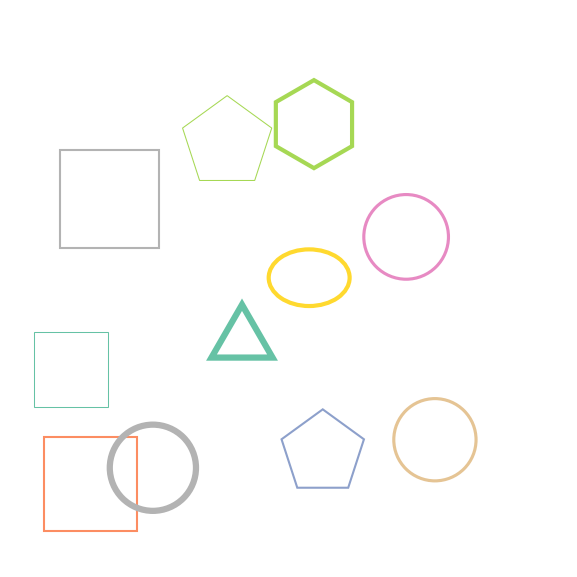[{"shape": "square", "thickness": 0.5, "radius": 0.32, "center": [0.123, 0.359]}, {"shape": "triangle", "thickness": 3, "radius": 0.31, "center": [0.419, 0.41]}, {"shape": "square", "thickness": 1, "radius": 0.41, "center": [0.157, 0.161]}, {"shape": "pentagon", "thickness": 1, "radius": 0.38, "center": [0.559, 0.215]}, {"shape": "circle", "thickness": 1.5, "radius": 0.37, "center": [0.703, 0.589]}, {"shape": "pentagon", "thickness": 0.5, "radius": 0.41, "center": [0.393, 0.752]}, {"shape": "hexagon", "thickness": 2, "radius": 0.38, "center": [0.544, 0.784]}, {"shape": "oval", "thickness": 2, "radius": 0.35, "center": [0.535, 0.518]}, {"shape": "circle", "thickness": 1.5, "radius": 0.36, "center": [0.753, 0.238]}, {"shape": "square", "thickness": 1, "radius": 0.43, "center": [0.19, 0.654]}, {"shape": "circle", "thickness": 3, "radius": 0.37, "center": [0.265, 0.189]}]